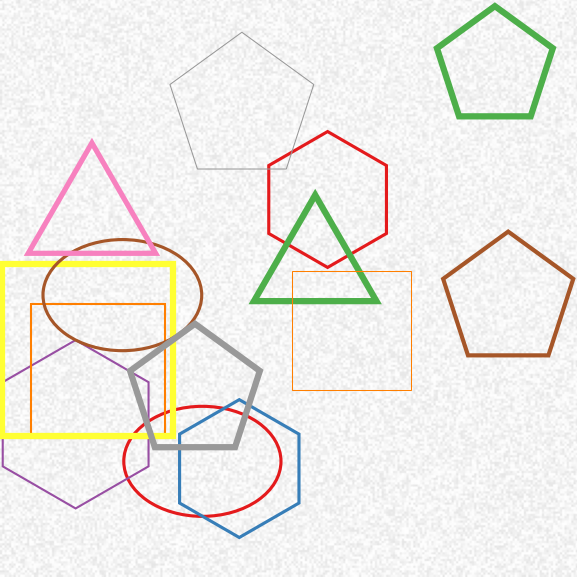[{"shape": "hexagon", "thickness": 1.5, "radius": 0.59, "center": [0.567, 0.654]}, {"shape": "oval", "thickness": 1.5, "radius": 0.68, "center": [0.35, 0.2]}, {"shape": "hexagon", "thickness": 1.5, "radius": 0.6, "center": [0.414, 0.188]}, {"shape": "triangle", "thickness": 3, "radius": 0.61, "center": [0.546, 0.539]}, {"shape": "pentagon", "thickness": 3, "radius": 0.53, "center": [0.857, 0.883]}, {"shape": "hexagon", "thickness": 1, "radius": 0.73, "center": [0.131, 0.264]}, {"shape": "square", "thickness": 0.5, "radius": 0.51, "center": [0.608, 0.427]}, {"shape": "square", "thickness": 1, "radius": 0.58, "center": [0.17, 0.357]}, {"shape": "square", "thickness": 3, "radius": 0.74, "center": [0.152, 0.393]}, {"shape": "pentagon", "thickness": 2, "radius": 0.59, "center": [0.88, 0.48]}, {"shape": "oval", "thickness": 1.5, "radius": 0.69, "center": [0.212, 0.488]}, {"shape": "triangle", "thickness": 2.5, "radius": 0.64, "center": [0.159, 0.624]}, {"shape": "pentagon", "thickness": 0.5, "radius": 0.65, "center": [0.419, 0.812]}, {"shape": "pentagon", "thickness": 3, "radius": 0.59, "center": [0.338, 0.32]}]